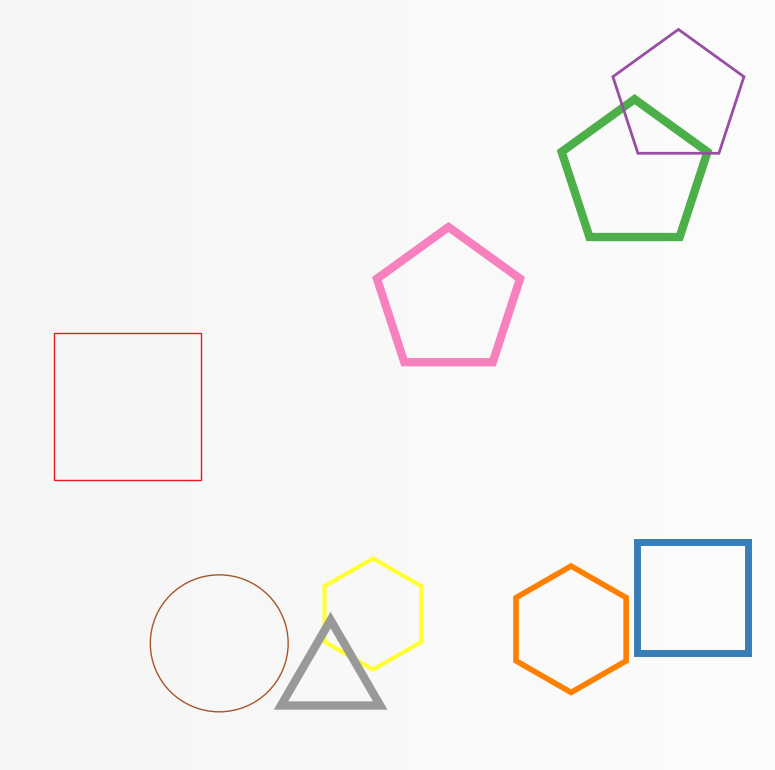[{"shape": "square", "thickness": 0.5, "radius": 0.48, "center": [0.165, 0.472]}, {"shape": "square", "thickness": 2.5, "radius": 0.36, "center": [0.893, 0.224]}, {"shape": "pentagon", "thickness": 3, "radius": 0.49, "center": [0.819, 0.772]}, {"shape": "pentagon", "thickness": 1, "radius": 0.44, "center": [0.875, 0.873]}, {"shape": "hexagon", "thickness": 2, "radius": 0.41, "center": [0.737, 0.183]}, {"shape": "hexagon", "thickness": 1.5, "radius": 0.36, "center": [0.481, 0.203]}, {"shape": "circle", "thickness": 0.5, "radius": 0.44, "center": [0.283, 0.164]}, {"shape": "pentagon", "thickness": 3, "radius": 0.49, "center": [0.579, 0.608]}, {"shape": "triangle", "thickness": 3, "radius": 0.37, "center": [0.427, 0.121]}]